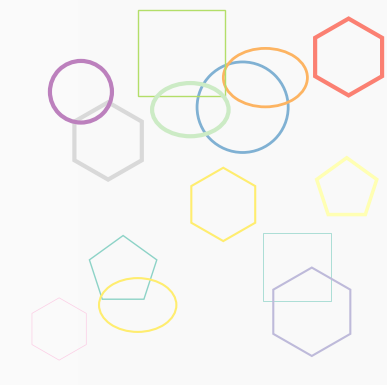[{"shape": "pentagon", "thickness": 1, "radius": 0.46, "center": [0.318, 0.297]}, {"shape": "square", "thickness": 0.5, "radius": 0.44, "center": [0.766, 0.307]}, {"shape": "pentagon", "thickness": 2.5, "radius": 0.41, "center": [0.895, 0.509]}, {"shape": "hexagon", "thickness": 1.5, "radius": 0.57, "center": [0.805, 0.19]}, {"shape": "hexagon", "thickness": 3, "radius": 0.5, "center": [0.9, 0.852]}, {"shape": "circle", "thickness": 2, "radius": 0.59, "center": [0.626, 0.722]}, {"shape": "oval", "thickness": 2, "radius": 0.54, "center": [0.685, 0.798]}, {"shape": "square", "thickness": 1, "radius": 0.56, "center": [0.467, 0.862]}, {"shape": "hexagon", "thickness": 0.5, "radius": 0.4, "center": [0.153, 0.146]}, {"shape": "hexagon", "thickness": 3, "radius": 0.5, "center": [0.279, 0.634]}, {"shape": "circle", "thickness": 3, "radius": 0.4, "center": [0.209, 0.762]}, {"shape": "oval", "thickness": 3, "radius": 0.49, "center": [0.491, 0.715]}, {"shape": "hexagon", "thickness": 1.5, "radius": 0.48, "center": [0.576, 0.469]}, {"shape": "oval", "thickness": 1.5, "radius": 0.5, "center": [0.355, 0.208]}]